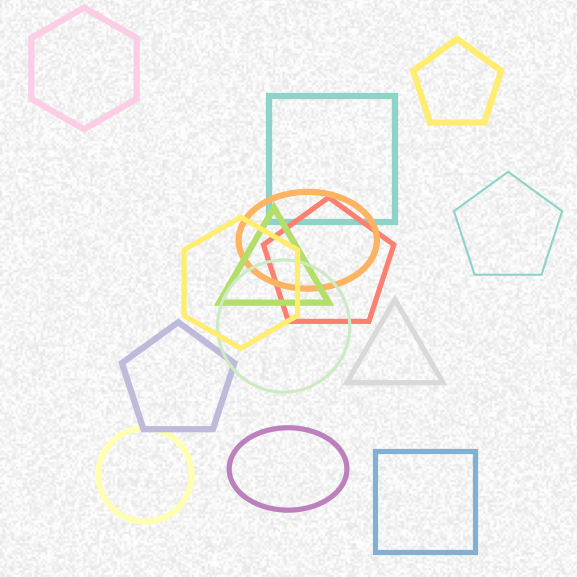[{"shape": "square", "thickness": 3, "radius": 0.55, "center": [0.575, 0.724]}, {"shape": "pentagon", "thickness": 1, "radius": 0.49, "center": [0.88, 0.603]}, {"shape": "circle", "thickness": 3, "radius": 0.4, "center": [0.251, 0.177]}, {"shape": "pentagon", "thickness": 3, "radius": 0.51, "center": [0.309, 0.339]}, {"shape": "pentagon", "thickness": 2.5, "radius": 0.59, "center": [0.569, 0.539]}, {"shape": "square", "thickness": 2.5, "radius": 0.43, "center": [0.736, 0.131]}, {"shape": "oval", "thickness": 3, "radius": 0.6, "center": [0.533, 0.583]}, {"shape": "triangle", "thickness": 3, "radius": 0.55, "center": [0.474, 0.53]}, {"shape": "hexagon", "thickness": 3, "radius": 0.53, "center": [0.145, 0.881]}, {"shape": "triangle", "thickness": 2.5, "radius": 0.48, "center": [0.684, 0.385]}, {"shape": "oval", "thickness": 2.5, "radius": 0.51, "center": [0.499, 0.187]}, {"shape": "circle", "thickness": 1.5, "radius": 0.57, "center": [0.491, 0.434]}, {"shape": "pentagon", "thickness": 3, "radius": 0.4, "center": [0.792, 0.852]}, {"shape": "hexagon", "thickness": 2.5, "radius": 0.57, "center": [0.417, 0.51]}]